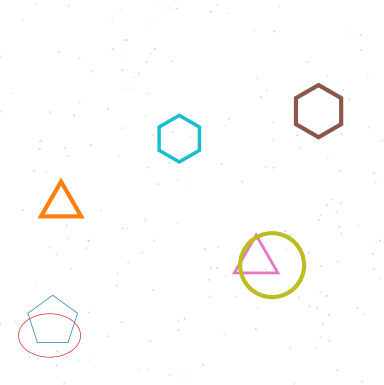[{"shape": "pentagon", "thickness": 0.5, "radius": 0.34, "center": [0.137, 0.165]}, {"shape": "triangle", "thickness": 3, "radius": 0.3, "center": [0.159, 0.468]}, {"shape": "oval", "thickness": 0.5, "radius": 0.4, "center": [0.129, 0.129]}, {"shape": "hexagon", "thickness": 3, "radius": 0.34, "center": [0.827, 0.711]}, {"shape": "triangle", "thickness": 2, "radius": 0.33, "center": [0.665, 0.324]}, {"shape": "circle", "thickness": 3, "radius": 0.42, "center": [0.707, 0.311]}, {"shape": "hexagon", "thickness": 2.5, "radius": 0.3, "center": [0.466, 0.64]}]